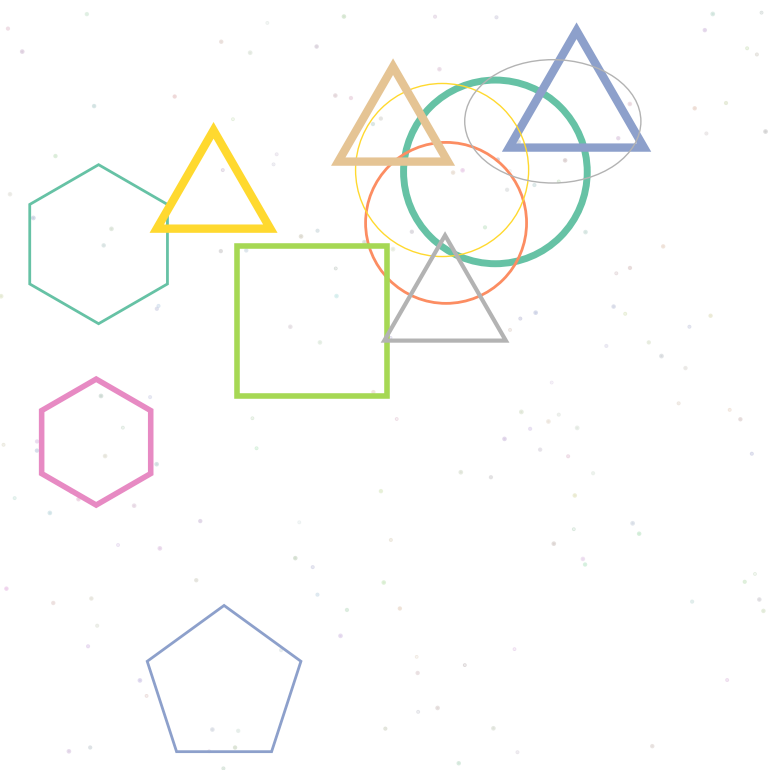[{"shape": "hexagon", "thickness": 1, "radius": 0.52, "center": [0.128, 0.683]}, {"shape": "circle", "thickness": 2.5, "radius": 0.6, "center": [0.643, 0.777]}, {"shape": "circle", "thickness": 1, "radius": 0.52, "center": [0.579, 0.711]}, {"shape": "pentagon", "thickness": 1, "radius": 0.52, "center": [0.291, 0.109]}, {"shape": "triangle", "thickness": 3, "radius": 0.51, "center": [0.749, 0.859]}, {"shape": "hexagon", "thickness": 2, "radius": 0.41, "center": [0.125, 0.426]}, {"shape": "square", "thickness": 2, "radius": 0.49, "center": [0.405, 0.583]}, {"shape": "circle", "thickness": 0.5, "radius": 0.56, "center": [0.574, 0.779]}, {"shape": "triangle", "thickness": 3, "radius": 0.43, "center": [0.277, 0.746]}, {"shape": "triangle", "thickness": 3, "radius": 0.41, "center": [0.51, 0.831]}, {"shape": "oval", "thickness": 0.5, "radius": 0.57, "center": [0.718, 0.842]}, {"shape": "triangle", "thickness": 1.5, "radius": 0.46, "center": [0.578, 0.603]}]